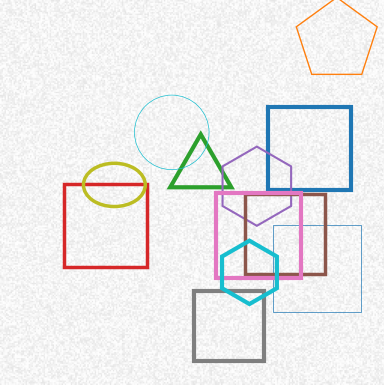[{"shape": "square", "thickness": 3, "radius": 0.54, "center": [0.803, 0.614]}, {"shape": "square", "thickness": 0.5, "radius": 0.57, "center": [0.824, 0.303]}, {"shape": "pentagon", "thickness": 1, "radius": 0.55, "center": [0.875, 0.896]}, {"shape": "triangle", "thickness": 3, "radius": 0.46, "center": [0.521, 0.559]}, {"shape": "square", "thickness": 2.5, "radius": 0.54, "center": [0.274, 0.415]}, {"shape": "hexagon", "thickness": 1.5, "radius": 0.51, "center": [0.667, 0.516]}, {"shape": "square", "thickness": 2.5, "radius": 0.52, "center": [0.74, 0.391]}, {"shape": "square", "thickness": 3, "radius": 0.55, "center": [0.671, 0.388]}, {"shape": "square", "thickness": 3, "radius": 0.45, "center": [0.596, 0.153]}, {"shape": "oval", "thickness": 2.5, "radius": 0.4, "center": [0.297, 0.52]}, {"shape": "hexagon", "thickness": 3, "radius": 0.41, "center": [0.648, 0.293]}, {"shape": "circle", "thickness": 0.5, "radius": 0.48, "center": [0.446, 0.656]}]